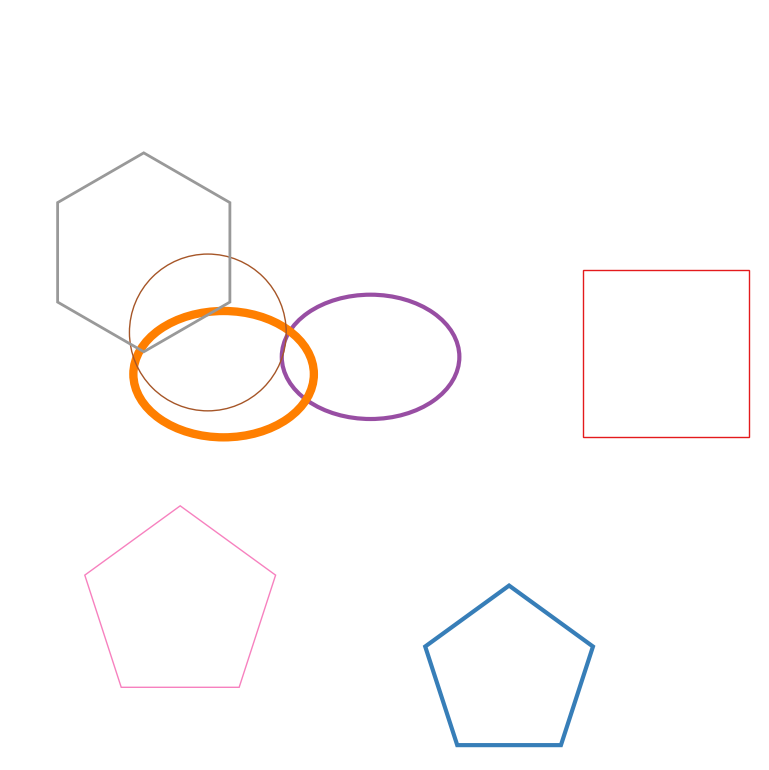[{"shape": "square", "thickness": 0.5, "radius": 0.54, "center": [0.865, 0.541]}, {"shape": "pentagon", "thickness": 1.5, "radius": 0.57, "center": [0.661, 0.125]}, {"shape": "oval", "thickness": 1.5, "radius": 0.58, "center": [0.481, 0.537]}, {"shape": "oval", "thickness": 3, "radius": 0.59, "center": [0.29, 0.514]}, {"shape": "circle", "thickness": 0.5, "radius": 0.51, "center": [0.27, 0.568]}, {"shape": "pentagon", "thickness": 0.5, "radius": 0.65, "center": [0.234, 0.213]}, {"shape": "hexagon", "thickness": 1, "radius": 0.65, "center": [0.187, 0.672]}]